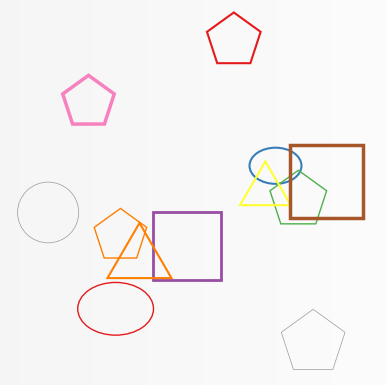[{"shape": "oval", "thickness": 1, "radius": 0.49, "center": [0.298, 0.198]}, {"shape": "pentagon", "thickness": 1.5, "radius": 0.36, "center": [0.603, 0.895]}, {"shape": "oval", "thickness": 1.5, "radius": 0.34, "center": [0.711, 0.569]}, {"shape": "pentagon", "thickness": 1, "radius": 0.38, "center": [0.77, 0.481]}, {"shape": "square", "thickness": 2, "radius": 0.44, "center": [0.483, 0.362]}, {"shape": "triangle", "thickness": 1.5, "radius": 0.48, "center": [0.36, 0.325]}, {"shape": "pentagon", "thickness": 1, "radius": 0.36, "center": [0.311, 0.387]}, {"shape": "triangle", "thickness": 1.5, "radius": 0.38, "center": [0.685, 0.505]}, {"shape": "square", "thickness": 2.5, "radius": 0.47, "center": [0.842, 0.528]}, {"shape": "pentagon", "thickness": 2.5, "radius": 0.35, "center": [0.228, 0.734]}, {"shape": "circle", "thickness": 0.5, "radius": 0.39, "center": [0.124, 0.448]}, {"shape": "pentagon", "thickness": 0.5, "radius": 0.43, "center": [0.808, 0.11]}]